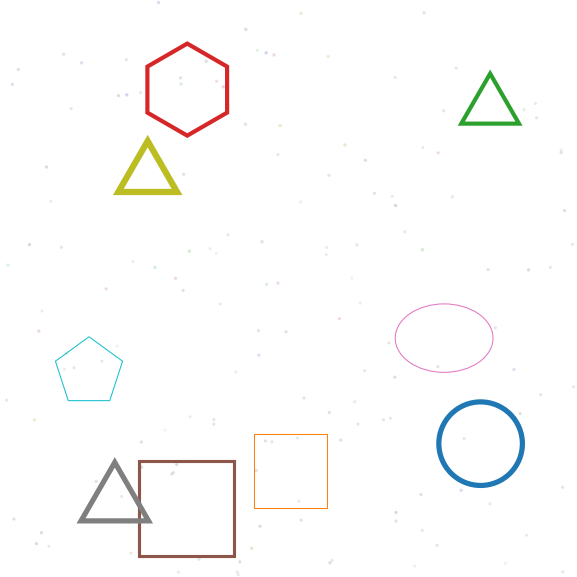[{"shape": "circle", "thickness": 2.5, "radius": 0.36, "center": [0.832, 0.231]}, {"shape": "square", "thickness": 0.5, "radius": 0.32, "center": [0.503, 0.183]}, {"shape": "triangle", "thickness": 2, "radius": 0.29, "center": [0.849, 0.814]}, {"shape": "hexagon", "thickness": 2, "radius": 0.4, "center": [0.324, 0.844]}, {"shape": "square", "thickness": 1.5, "radius": 0.41, "center": [0.323, 0.119]}, {"shape": "oval", "thickness": 0.5, "radius": 0.42, "center": [0.769, 0.414]}, {"shape": "triangle", "thickness": 2.5, "radius": 0.34, "center": [0.199, 0.131]}, {"shape": "triangle", "thickness": 3, "radius": 0.29, "center": [0.256, 0.696]}, {"shape": "pentagon", "thickness": 0.5, "radius": 0.31, "center": [0.154, 0.355]}]